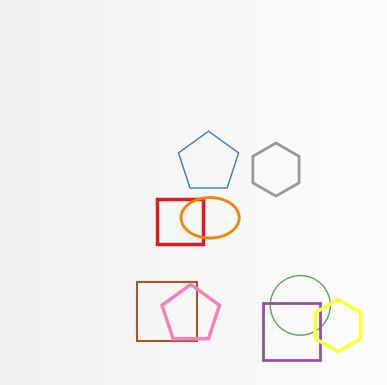[{"shape": "square", "thickness": 2.5, "radius": 0.29, "center": [0.465, 0.424]}, {"shape": "pentagon", "thickness": 1, "radius": 0.41, "center": [0.538, 0.578]}, {"shape": "circle", "thickness": 1, "radius": 0.39, "center": [0.775, 0.207]}, {"shape": "square", "thickness": 2, "radius": 0.37, "center": [0.752, 0.139]}, {"shape": "oval", "thickness": 2, "radius": 0.38, "center": [0.542, 0.434]}, {"shape": "hexagon", "thickness": 2.5, "radius": 0.34, "center": [0.872, 0.154]}, {"shape": "square", "thickness": 1.5, "radius": 0.39, "center": [0.431, 0.191]}, {"shape": "pentagon", "thickness": 2.5, "radius": 0.39, "center": [0.492, 0.183]}, {"shape": "hexagon", "thickness": 2, "radius": 0.34, "center": [0.712, 0.56]}]